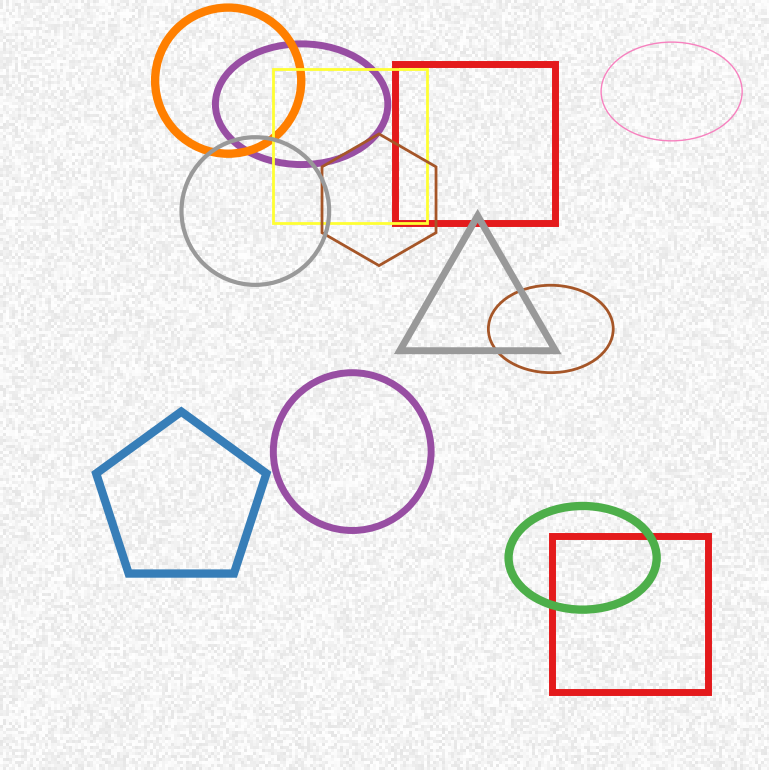[{"shape": "square", "thickness": 2.5, "radius": 0.52, "center": [0.617, 0.813]}, {"shape": "square", "thickness": 2.5, "radius": 0.51, "center": [0.818, 0.203]}, {"shape": "pentagon", "thickness": 3, "radius": 0.58, "center": [0.235, 0.349]}, {"shape": "oval", "thickness": 3, "radius": 0.48, "center": [0.757, 0.276]}, {"shape": "circle", "thickness": 2.5, "radius": 0.51, "center": [0.457, 0.414]}, {"shape": "oval", "thickness": 2.5, "radius": 0.56, "center": [0.392, 0.865]}, {"shape": "circle", "thickness": 3, "radius": 0.47, "center": [0.296, 0.895]}, {"shape": "square", "thickness": 1, "radius": 0.5, "center": [0.455, 0.811]}, {"shape": "oval", "thickness": 1, "radius": 0.41, "center": [0.715, 0.573]}, {"shape": "hexagon", "thickness": 1, "radius": 0.43, "center": [0.492, 0.741]}, {"shape": "oval", "thickness": 0.5, "radius": 0.46, "center": [0.872, 0.881]}, {"shape": "triangle", "thickness": 2.5, "radius": 0.58, "center": [0.62, 0.603]}, {"shape": "circle", "thickness": 1.5, "radius": 0.48, "center": [0.332, 0.726]}]